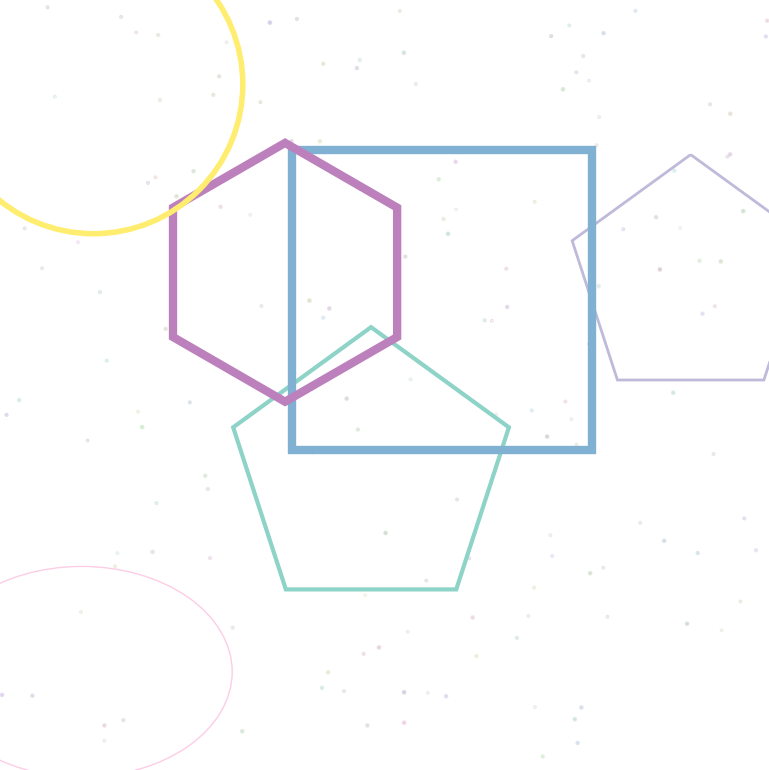[{"shape": "pentagon", "thickness": 1.5, "radius": 0.94, "center": [0.482, 0.387]}, {"shape": "pentagon", "thickness": 1, "radius": 0.81, "center": [0.897, 0.637]}, {"shape": "square", "thickness": 3, "radius": 0.97, "center": [0.574, 0.611]}, {"shape": "oval", "thickness": 0.5, "radius": 0.98, "center": [0.106, 0.128]}, {"shape": "hexagon", "thickness": 3, "radius": 0.84, "center": [0.37, 0.646]}, {"shape": "circle", "thickness": 2, "radius": 0.97, "center": [0.121, 0.89]}]